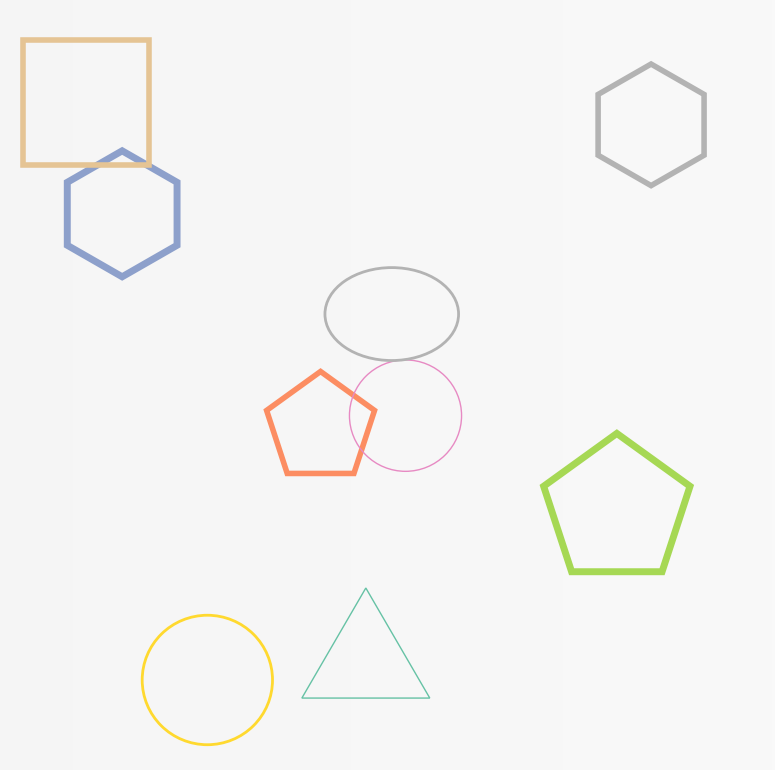[{"shape": "triangle", "thickness": 0.5, "radius": 0.48, "center": [0.472, 0.141]}, {"shape": "pentagon", "thickness": 2, "radius": 0.37, "center": [0.414, 0.444]}, {"shape": "hexagon", "thickness": 2.5, "radius": 0.41, "center": [0.158, 0.722]}, {"shape": "circle", "thickness": 0.5, "radius": 0.36, "center": [0.523, 0.46]}, {"shape": "pentagon", "thickness": 2.5, "radius": 0.5, "center": [0.796, 0.338]}, {"shape": "circle", "thickness": 1, "radius": 0.42, "center": [0.268, 0.117]}, {"shape": "square", "thickness": 2, "radius": 0.41, "center": [0.111, 0.867]}, {"shape": "hexagon", "thickness": 2, "radius": 0.39, "center": [0.84, 0.838]}, {"shape": "oval", "thickness": 1, "radius": 0.43, "center": [0.505, 0.592]}]